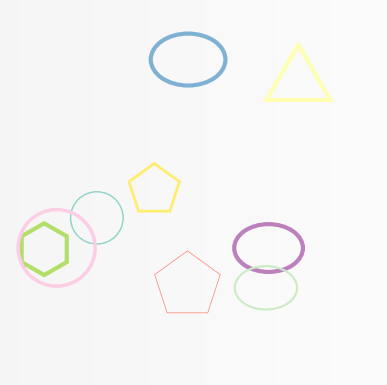[{"shape": "circle", "thickness": 1, "radius": 0.34, "center": [0.25, 0.434]}, {"shape": "triangle", "thickness": 3, "radius": 0.48, "center": [0.77, 0.788]}, {"shape": "pentagon", "thickness": 0.5, "radius": 0.44, "center": [0.484, 0.259]}, {"shape": "oval", "thickness": 3, "radius": 0.48, "center": [0.485, 0.845]}, {"shape": "hexagon", "thickness": 3, "radius": 0.34, "center": [0.114, 0.353]}, {"shape": "circle", "thickness": 2.5, "radius": 0.5, "center": [0.146, 0.356]}, {"shape": "oval", "thickness": 3, "radius": 0.44, "center": [0.693, 0.356]}, {"shape": "oval", "thickness": 1.5, "radius": 0.4, "center": [0.686, 0.252]}, {"shape": "pentagon", "thickness": 2, "radius": 0.34, "center": [0.398, 0.507]}]